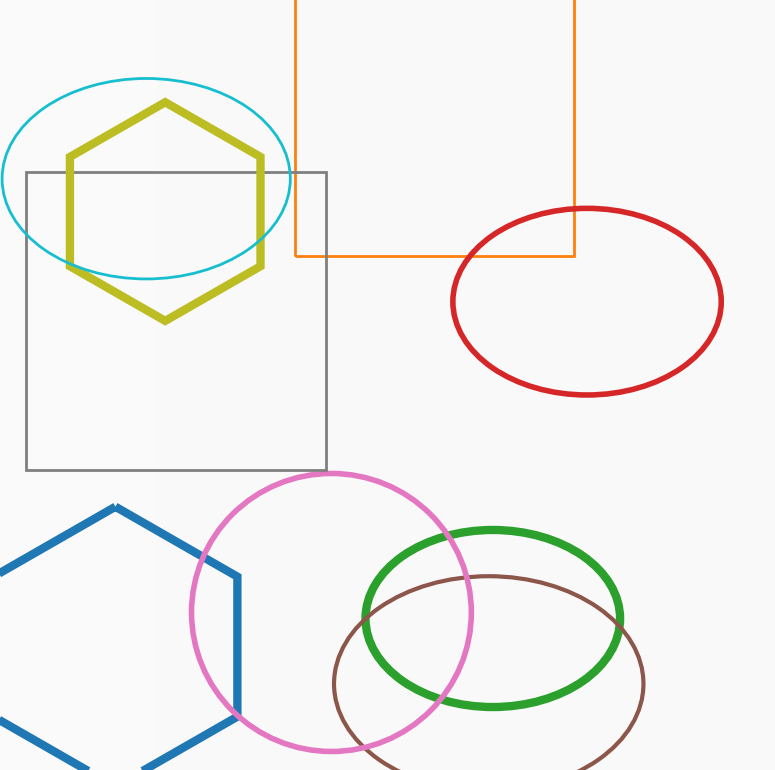[{"shape": "hexagon", "thickness": 3, "radius": 0.91, "center": [0.149, 0.16]}, {"shape": "square", "thickness": 1, "radius": 0.9, "center": [0.561, 0.847]}, {"shape": "oval", "thickness": 3, "radius": 0.82, "center": [0.636, 0.197]}, {"shape": "oval", "thickness": 2, "radius": 0.87, "center": [0.757, 0.608]}, {"shape": "oval", "thickness": 1.5, "radius": 1.0, "center": [0.631, 0.112]}, {"shape": "circle", "thickness": 2, "radius": 0.9, "center": [0.428, 0.205]}, {"shape": "square", "thickness": 1, "radius": 0.97, "center": [0.227, 0.583]}, {"shape": "hexagon", "thickness": 3, "radius": 0.71, "center": [0.213, 0.725]}, {"shape": "oval", "thickness": 1, "radius": 0.93, "center": [0.189, 0.768]}]